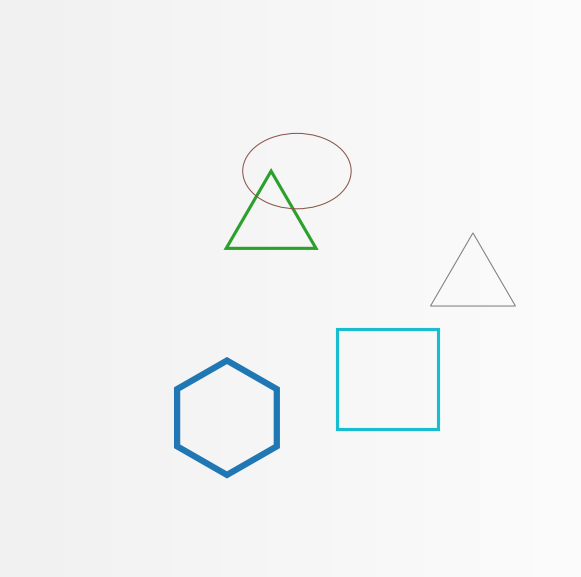[{"shape": "hexagon", "thickness": 3, "radius": 0.5, "center": [0.39, 0.276]}, {"shape": "triangle", "thickness": 1.5, "radius": 0.45, "center": [0.466, 0.614]}, {"shape": "oval", "thickness": 0.5, "radius": 0.47, "center": [0.511, 0.703]}, {"shape": "triangle", "thickness": 0.5, "radius": 0.42, "center": [0.814, 0.511]}, {"shape": "square", "thickness": 1.5, "radius": 0.43, "center": [0.666, 0.342]}]